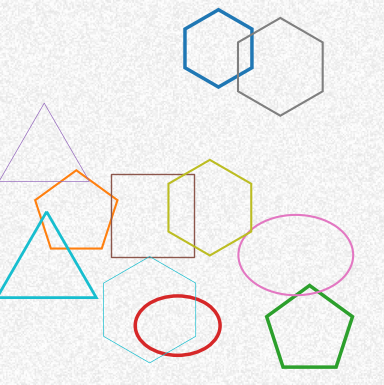[{"shape": "hexagon", "thickness": 2.5, "radius": 0.5, "center": [0.567, 0.874]}, {"shape": "pentagon", "thickness": 1.5, "radius": 0.56, "center": [0.198, 0.445]}, {"shape": "pentagon", "thickness": 2.5, "radius": 0.59, "center": [0.804, 0.141]}, {"shape": "oval", "thickness": 2.5, "radius": 0.55, "center": [0.461, 0.154]}, {"shape": "triangle", "thickness": 0.5, "radius": 0.68, "center": [0.115, 0.597]}, {"shape": "square", "thickness": 1, "radius": 0.54, "center": [0.397, 0.44]}, {"shape": "oval", "thickness": 1.5, "radius": 0.75, "center": [0.768, 0.338]}, {"shape": "hexagon", "thickness": 1.5, "radius": 0.64, "center": [0.728, 0.826]}, {"shape": "hexagon", "thickness": 1.5, "radius": 0.62, "center": [0.545, 0.461]}, {"shape": "triangle", "thickness": 2, "radius": 0.74, "center": [0.121, 0.301]}, {"shape": "hexagon", "thickness": 0.5, "radius": 0.69, "center": [0.389, 0.196]}]